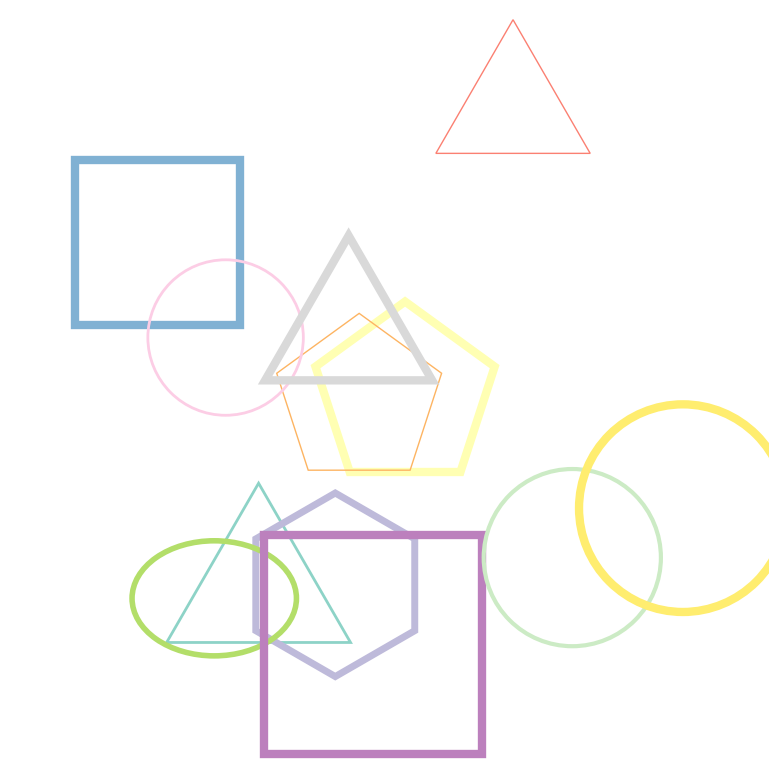[{"shape": "triangle", "thickness": 1, "radius": 0.69, "center": [0.336, 0.235]}, {"shape": "pentagon", "thickness": 3, "radius": 0.61, "center": [0.526, 0.486]}, {"shape": "hexagon", "thickness": 2.5, "radius": 0.6, "center": [0.435, 0.241]}, {"shape": "triangle", "thickness": 0.5, "radius": 0.58, "center": [0.666, 0.859]}, {"shape": "square", "thickness": 3, "radius": 0.54, "center": [0.205, 0.685]}, {"shape": "pentagon", "thickness": 0.5, "radius": 0.56, "center": [0.466, 0.48]}, {"shape": "oval", "thickness": 2, "radius": 0.53, "center": [0.278, 0.223]}, {"shape": "circle", "thickness": 1, "radius": 0.5, "center": [0.293, 0.562]}, {"shape": "triangle", "thickness": 3, "radius": 0.63, "center": [0.453, 0.569]}, {"shape": "square", "thickness": 3, "radius": 0.71, "center": [0.484, 0.163]}, {"shape": "circle", "thickness": 1.5, "radius": 0.58, "center": [0.743, 0.276]}, {"shape": "circle", "thickness": 3, "radius": 0.67, "center": [0.887, 0.34]}]